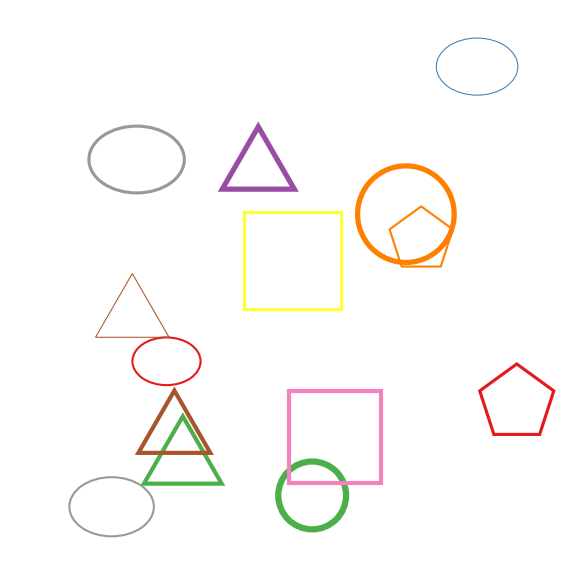[{"shape": "oval", "thickness": 1, "radius": 0.29, "center": [0.288, 0.374]}, {"shape": "pentagon", "thickness": 1.5, "radius": 0.34, "center": [0.895, 0.301]}, {"shape": "oval", "thickness": 0.5, "radius": 0.35, "center": [0.826, 0.884]}, {"shape": "circle", "thickness": 3, "radius": 0.29, "center": [0.541, 0.141]}, {"shape": "triangle", "thickness": 2, "radius": 0.39, "center": [0.317, 0.2]}, {"shape": "triangle", "thickness": 2.5, "radius": 0.36, "center": [0.447, 0.708]}, {"shape": "pentagon", "thickness": 1, "radius": 0.29, "center": [0.729, 0.584]}, {"shape": "circle", "thickness": 2.5, "radius": 0.42, "center": [0.703, 0.628]}, {"shape": "square", "thickness": 1.5, "radius": 0.42, "center": [0.507, 0.548]}, {"shape": "triangle", "thickness": 0.5, "radius": 0.37, "center": [0.229, 0.452]}, {"shape": "triangle", "thickness": 2, "radius": 0.36, "center": [0.302, 0.251]}, {"shape": "square", "thickness": 2, "radius": 0.4, "center": [0.581, 0.242]}, {"shape": "oval", "thickness": 1, "radius": 0.37, "center": [0.193, 0.122]}, {"shape": "oval", "thickness": 1.5, "radius": 0.41, "center": [0.237, 0.723]}]